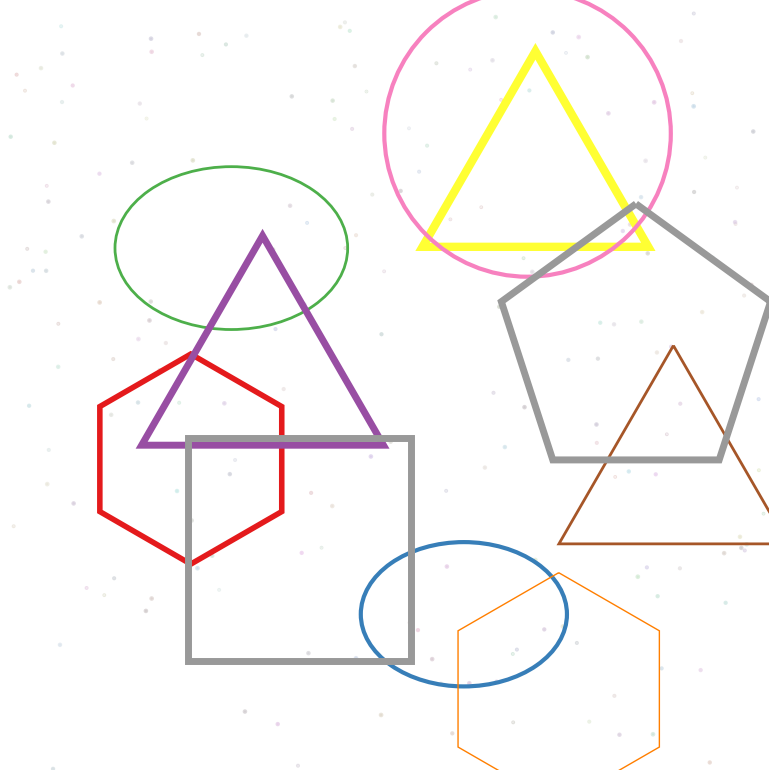[{"shape": "hexagon", "thickness": 2, "radius": 0.68, "center": [0.248, 0.404]}, {"shape": "oval", "thickness": 1.5, "radius": 0.67, "center": [0.602, 0.202]}, {"shape": "oval", "thickness": 1, "radius": 0.76, "center": [0.3, 0.678]}, {"shape": "triangle", "thickness": 2.5, "radius": 0.91, "center": [0.341, 0.512]}, {"shape": "hexagon", "thickness": 0.5, "radius": 0.75, "center": [0.726, 0.105]}, {"shape": "triangle", "thickness": 3, "radius": 0.85, "center": [0.695, 0.764]}, {"shape": "triangle", "thickness": 1, "radius": 0.86, "center": [0.875, 0.38]}, {"shape": "circle", "thickness": 1.5, "radius": 0.93, "center": [0.685, 0.827]}, {"shape": "pentagon", "thickness": 2.5, "radius": 0.92, "center": [0.826, 0.551]}, {"shape": "square", "thickness": 2.5, "radius": 0.72, "center": [0.389, 0.286]}]